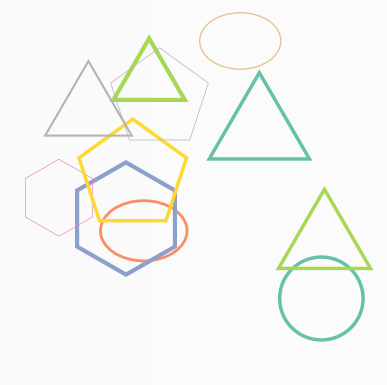[{"shape": "triangle", "thickness": 2.5, "radius": 0.75, "center": [0.669, 0.662]}, {"shape": "circle", "thickness": 2.5, "radius": 0.54, "center": [0.829, 0.225]}, {"shape": "oval", "thickness": 2, "radius": 0.56, "center": [0.371, 0.401]}, {"shape": "hexagon", "thickness": 3, "radius": 0.73, "center": [0.325, 0.432]}, {"shape": "hexagon", "thickness": 0.5, "radius": 0.5, "center": [0.152, 0.486]}, {"shape": "triangle", "thickness": 2.5, "radius": 0.69, "center": [0.837, 0.371]}, {"shape": "triangle", "thickness": 3, "radius": 0.53, "center": [0.385, 0.794]}, {"shape": "pentagon", "thickness": 2.5, "radius": 0.73, "center": [0.342, 0.545]}, {"shape": "oval", "thickness": 1, "radius": 0.52, "center": [0.62, 0.894]}, {"shape": "pentagon", "thickness": 0.5, "radius": 0.66, "center": [0.412, 0.743]}, {"shape": "triangle", "thickness": 1.5, "radius": 0.65, "center": [0.228, 0.712]}]